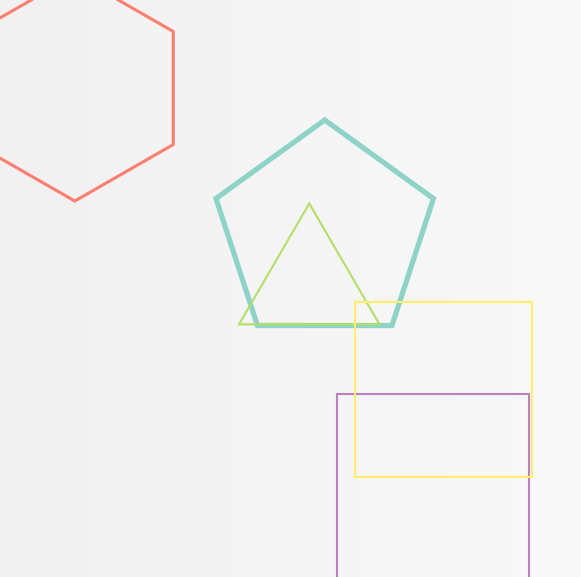[{"shape": "pentagon", "thickness": 2.5, "radius": 0.98, "center": [0.559, 0.595]}, {"shape": "hexagon", "thickness": 1.5, "radius": 0.98, "center": [0.129, 0.847]}, {"shape": "triangle", "thickness": 1, "radius": 0.7, "center": [0.532, 0.507]}, {"shape": "square", "thickness": 1, "radius": 0.83, "center": [0.746, 0.152]}, {"shape": "square", "thickness": 1, "radius": 0.76, "center": [0.763, 0.325]}]